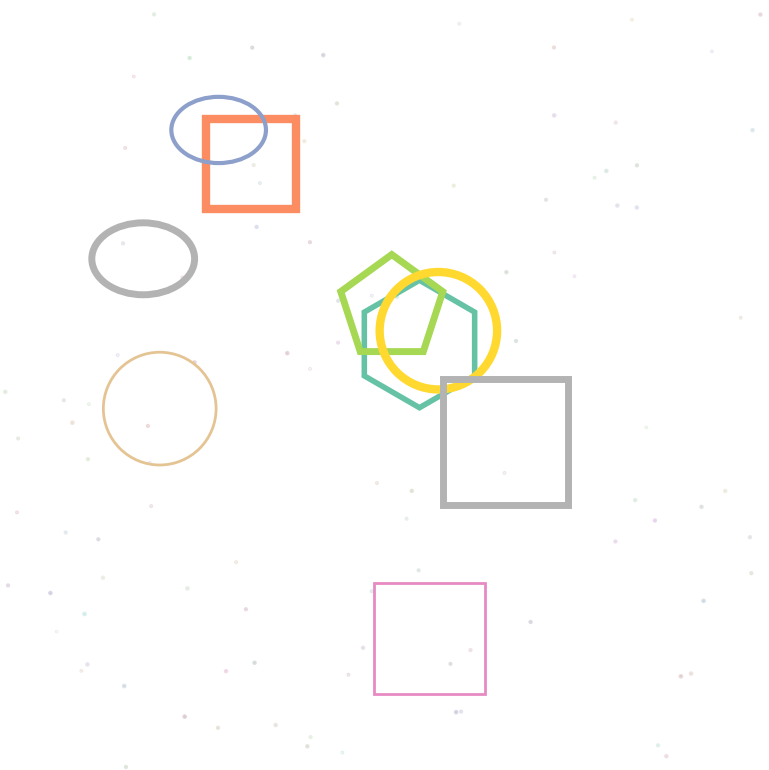[{"shape": "hexagon", "thickness": 2, "radius": 0.41, "center": [0.545, 0.553]}, {"shape": "square", "thickness": 3, "radius": 0.29, "center": [0.326, 0.787]}, {"shape": "oval", "thickness": 1.5, "radius": 0.31, "center": [0.284, 0.831]}, {"shape": "square", "thickness": 1, "radius": 0.36, "center": [0.558, 0.171]}, {"shape": "pentagon", "thickness": 2.5, "radius": 0.35, "center": [0.509, 0.6]}, {"shape": "circle", "thickness": 3, "radius": 0.38, "center": [0.569, 0.57]}, {"shape": "circle", "thickness": 1, "radius": 0.37, "center": [0.207, 0.469]}, {"shape": "square", "thickness": 2.5, "radius": 0.41, "center": [0.656, 0.426]}, {"shape": "oval", "thickness": 2.5, "radius": 0.33, "center": [0.186, 0.664]}]